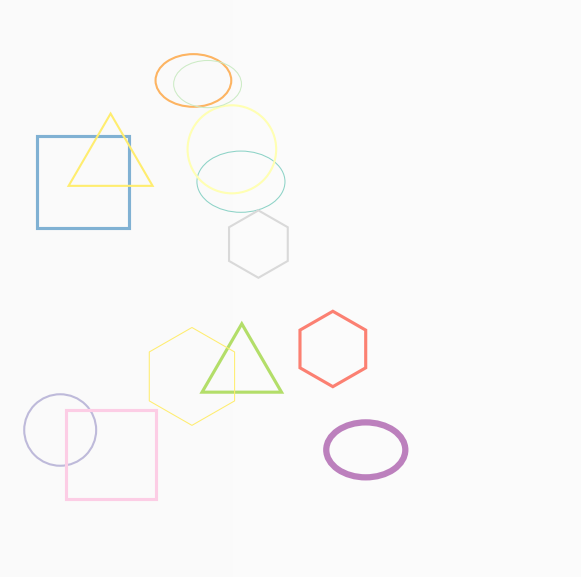[{"shape": "oval", "thickness": 0.5, "radius": 0.38, "center": [0.415, 0.685]}, {"shape": "circle", "thickness": 1, "radius": 0.38, "center": [0.399, 0.741]}, {"shape": "circle", "thickness": 1, "radius": 0.31, "center": [0.104, 0.255]}, {"shape": "hexagon", "thickness": 1.5, "radius": 0.33, "center": [0.573, 0.395]}, {"shape": "square", "thickness": 1.5, "radius": 0.4, "center": [0.142, 0.684]}, {"shape": "oval", "thickness": 1, "radius": 0.33, "center": [0.333, 0.86]}, {"shape": "triangle", "thickness": 1.5, "radius": 0.39, "center": [0.416, 0.36]}, {"shape": "square", "thickness": 1.5, "radius": 0.39, "center": [0.192, 0.212]}, {"shape": "hexagon", "thickness": 1, "radius": 0.29, "center": [0.445, 0.576]}, {"shape": "oval", "thickness": 3, "radius": 0.34, "center": [0.629, 0.22]}, {"shape": "oval", "thickness": 0.5, "radius": 0.29, "center": [0.357, 0.854]}, {"shape": "hexagon", "thickness": 0.5, "radius": 0.42, "center": [0.33, 0.347]}, {"shape": "triangle", "thickness": 1, "radius": 0.42, "center": [0.19, 0.719]}]